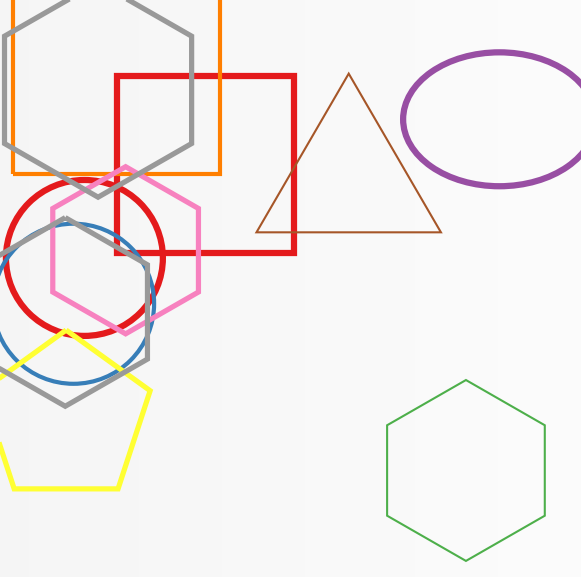[{"shape": "circle", "thickness": 3, "radius": 0.67, "center": [0.145, 0.552]}, {"shape": "square", "thickness": 3, "radius": 0.76, "center": [0.354, 0.714]}, {"shape": "circle", "thickness": 2, "radius": 0.69, "center": [0.127, 0.473]}, {"shape": "hexagon", "thickness": 1, "radius": 0.78, "center": [0.802, 0.184]}, {"shape": "oval", "thickness": 3, "radius": 0.83, "center": [0.859, 0.793]}, {"shape": "square", "thickness": 2, "radius": 0.89, "center": [0.201, 0.876]}, {"shape": "pentagon", "thickness": 2.5, "radius": 0.76, "center": [0.114, 0.276]}, {"shape": "triangle", "thickness": 1, "radius": 0.92, "center": [0.6, 0.688]}, {"shape": "hexagon", "thickness": 2.5, "radius": 0.72, "center": [0.216, 0.566]}, {"shape": "hexagon", "thickness": 2.5, "radius": 0.93, "center": [0.169, 0.844]}, {"shape": "hexagon", "thickness": 2.5, "radius": 0.82, "center": [0.112, 0.459]}]